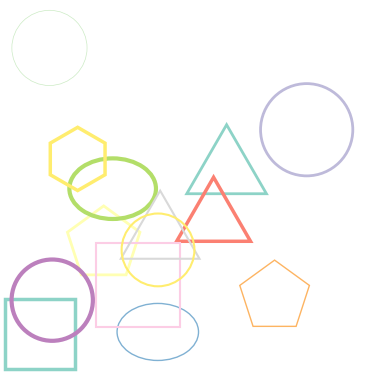[{"shape": "triangle", "thickness": 2, "radius": 0.6, "center": [0.589, 0.557]}, {"shape": "square", "thickness": 2.5, "radius": 0.45, "center": [0.104, 0.133]}, {"shape": "pentagon", "thickness": 2, "radius": 0.5, "center": [0.269, 0.366]}, {"shape": "circle", "thickness": 2, "radius": 0.6, "center": [0.797, 0.663]}, {"shape": "triangle", "thickness": 2.5, "radius": 0.55, "center": [0.555, 0.429]}, {"shape": "oval", "thickness": 1, "radius": 0.53, "center": [0.41, 0.138]}, {"shape": "pentagon", "thickness": 1, "radius": 0.48, "center": [0.713, 0.229]}, {"shape": "oval", "thickness": 3, "radius": 0.56, "center": [0.293, 0.51]}, {"shape": "square", "thickness": 1.5, "radius": 0.55, "center": [0.358, 0.26]}, {"shape": "triangle", "thickness": 1.5, "radius": 0.59, "center": [0.416, 0.387]}, {"shape": "circle", "thickness": 3, "radius": 0.53, "center": [0.136, 0.22]}, {"shape": "circle", "thickness": 0.5, "radius": 0.49, "center": [0.128, 0.876]}, {"shape": "circle", "thickness": 1.5, "radius": 0.47, "center": [0.41, 0.351]}, {"shape": "hexagon", "thickness": 2.5, "radius": 0.41, "center": [0.202, 0.587]}]